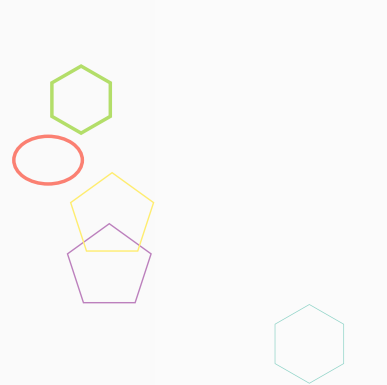[{"shape": "hexagon", "thickness": 0.5, "radius": 0.51, "center": [0.798, 0.107]}, {"shape": "oval", "thickness": 2.5, "radius": 0.44, "center": [0.124, 0.584]}, {"shape": "hexagon", "thickness": 2.5, "radius": 0.44, "center": [0.209, 0.741]}, {"shape": "pentagon", "thickness": 1, "radius": 0.57, "center": [0.282, 0.306]}, {"shape": "pentagon", "thickness": 1, "radius": 0.56, "center": [0.289, 0.439]}]